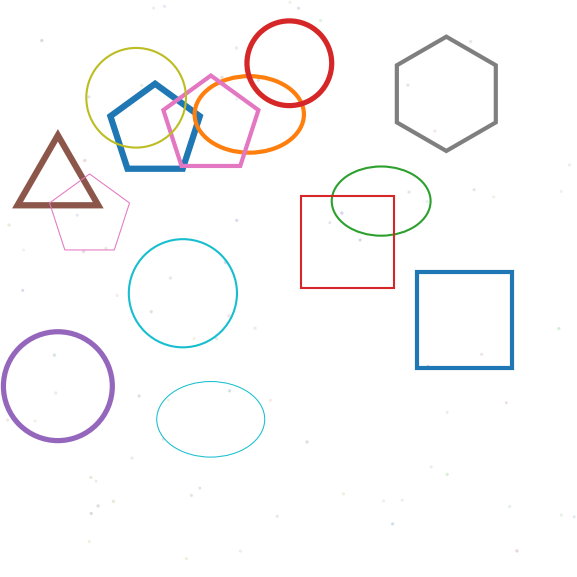[{"shape": "square", "thickness": 2, "radius": 0.41, "center": [0.804, 0.445]}, {"shape": "pentagon", "thickness": 3, "radius": 0.41, "center": [0.269, 0.773]}, {"shape": "oval", "thickness": 2, "radius": 0.47, "center": [0.432, 0.801]}, {"shape": "oval", "thickness": 1, "radius": 0.43, "center": [0.66, 0.651]}, {"shape": "circle", "thickness": 2.5, "radius": 0.37, "center": [0.501, 0.89]}, {"shape": "square", "thickness": 1, "radius": 0.4, "center": [0.601, 0.58]}, {"shape": "circle", "thickness": 2.5, "radius": 0.47, "center": [0.1, 0.33]}, {"shape": "triangle", "thickness": 3, "radius": 0.4, "center": [0.1, 0.684]}, {"shape": "pentagon", "thickness": 0.5, "radius": 0.36, "center": [0.155, 0.625]}, {"shape": "pentagon", "thickness": 2, "radius": 0.43, "center": [0.365, 0.782]}, {"shape": "hexagon", "thickness": 2, "radius": 0.49, "center": [0.773, 0.837]}, {"shape": "circle", "thickness": 1, "radius": 0.43, "center": [0.236, 0.83]}, {"shape": "circle", "thickness": 1, "radius": 0.47, "center": [0.317, 0.491]}, {"shape": "oval", "thickness": 0.5, "radius": 0.47, "center": [0.365, 0.273]}]